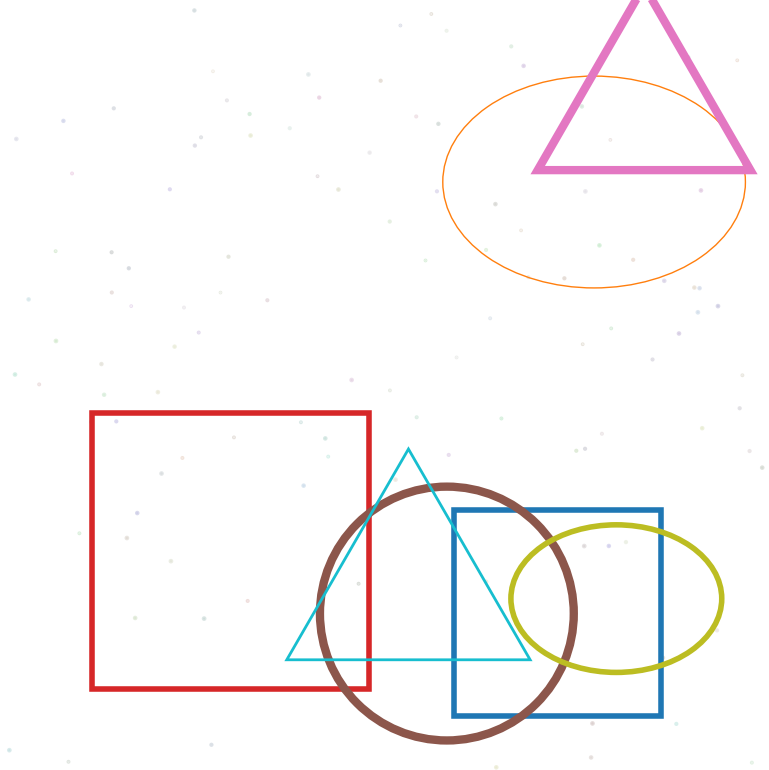[{"shape": "square", "thickness": 2, "radius": 0.67, "center": [0.724, 0.204]}, {"shape": "oval", "thickness": 0.5, "radius": 0.98, "center": [0.772, 0.764]}, {"shape": "square", "thickness": 2, "radius": 0.9, "center": [0.299, 0.285]}, {"shape": "circle", "thickness": 3, "radius": 0.82, "center": [0.58, 0.203]}, {"shape": "triangle", "thickness": 3, "radius": 0.8, "center": [0.836, 0.859]}, {"shape": "oval", "thickness": 2, "radius": 0.68, "center": [0.8, 0.223]}, {"shape": "triangle", "thickness": 1, "radius": 0.91, "center": [0.53, 0.234]}]